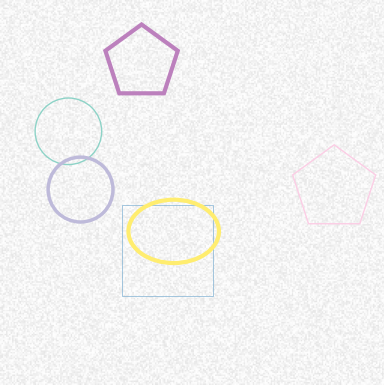[{"shape": "circle", "thickness": 1, "radius": 0.43, "center": [0.178, 0.659]}, {"shape": "circle", "thickness": 2.5, "radius": 0.42, "center": [0.209, 0.508]}, {"shape": "square", "thickness": 0.5, "radius": 0.59, "center": [0.436, 0.35]}, {"shape": "pentagon", "thickness": 1, "radius": 0.57, "center": [0.868, 0.511]}, {"shape": "pentagon", "thickness": 3, "radius": 0.49, "center": [0.368, 0.838]}, {"shape": "oval", "thickness": 3, "radius": 0.59, "center": [0.451, 0.399]}]